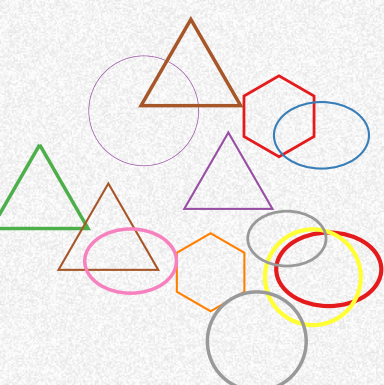[{"shape": "oval", "thickness": 3, "radius": 0.68, "center": [0.854, 0.3]}, {"shape": "hexagon", "thickness": 2, "radius": 0.53, "center": [0.725, 0.698]}, {"shape": "oval", "thickness": 1.5, "radius": 0.62, "center": [0.835, 0.649]}, {"shape": "triangle", "thickness": 2.5, "radius": 0.72, "center": [0.103, 0.479]}, {"shape": "triangle", "thickness": 1.5, "radius": 0.66, "center": [0.593, 0.524]}, {"shape": "circle", "thickness": 0.5, "radius": 0.71, "center": [0.373, 0.712]}, {"shape": "hexagon", "thickness": 1.5, "radius": 0.51, "center": [0.547, 0.293]}, {"shape": "circle", "thickness": 3, "radius": 0.62, "center": [0.813, 0.28]}, {"shape": "triangle", "thickness": 1.5, "radius": 0.75, "center": [0.281, 0.374]}, {"shape": "triangle", "thickness": 2.5, "radius": 0.75, "center": [0.496, 0.8]}, {"shape": "oval", "thickness": 2.5, "radius": 0.6, "center": [0.339, 0.322]}, {"shape": "oval", "thickness": 2, "radius": 0.51, "center": [0.745, 0.38]}, {"shape": "circle", "thickness": 2.5, "radius": 0.64, "center": [0.667, 0.113]}]